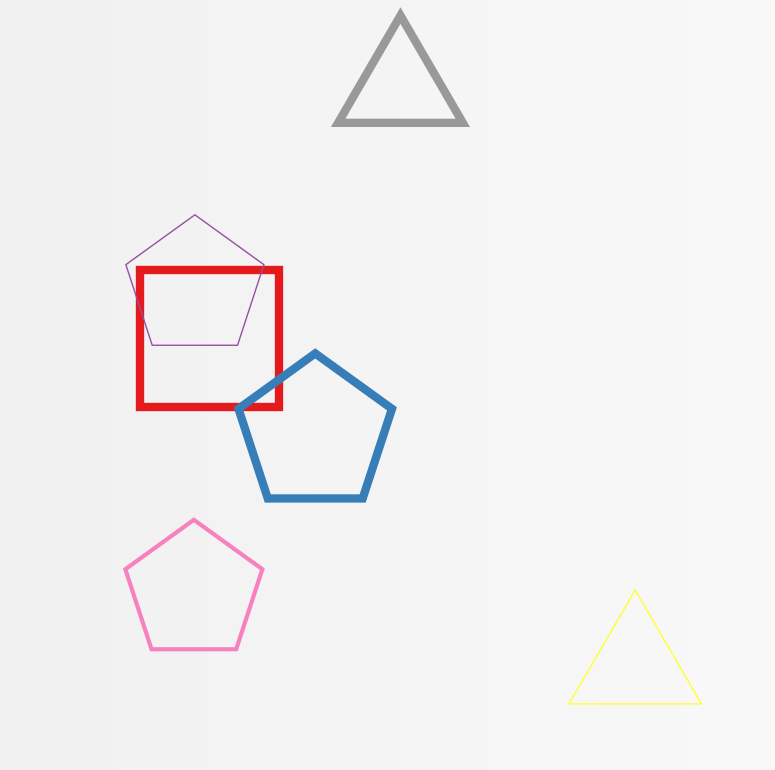[{"shape": "square", "thickness": 3, "radius": 0.45, "center": [0.27, 0.56]}, {"shape": "pentagon", "thickness": 3, "radius": 0.52, "center": [0.407, 0.437]}, {"shape": "pentagon", "thickness": 0.5, "radius": 0.47, "center": [0.251, 0.627]}, {"shape": "triangle", "thickness": 0.5, "radius": 0.49, "center": [0.82, 0.135]}, {"shape": "pentagon", "thickness": 1.5, "radius": 0.46, "center": [0.25, 0.232]}, {"shape": "triangle", "thickness": 3, "radius": 0.46, "center": [0.517, 0.887]}]